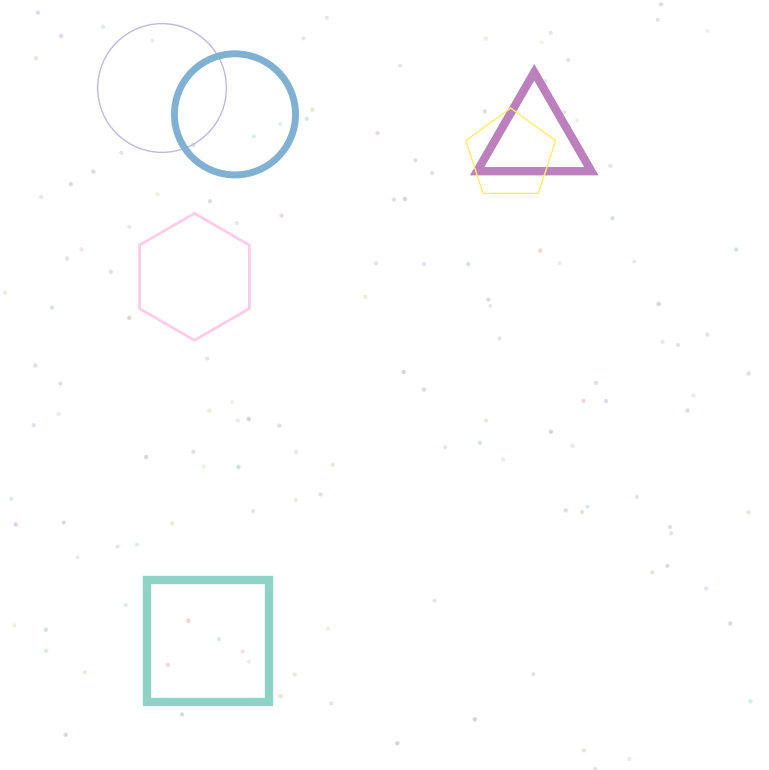[{"shape": "square", "thickness": 3, "radius": 0.4, "center": [0.271, 0.168]}, {"shape": "circle", "thickness": 0.5, "radius": 0.42, "center": [0.21, 0.886]}, {"shape": "circle", "thickness": 2.5, "radius": 0.39, "center": [0.305, 0.851]}, {"shape": "hexagon", "thickness": 1, "radius": 0.41, "center": [0.253, 0.64]}, {"shape": "triangle", "thickness": 3, "radius": 0.43, "center": [0.694, 0.82]}, {"shape": "pentagon", "thickness": 0.5, "radius": 0.31, "center": [0.663, 0.798]}]